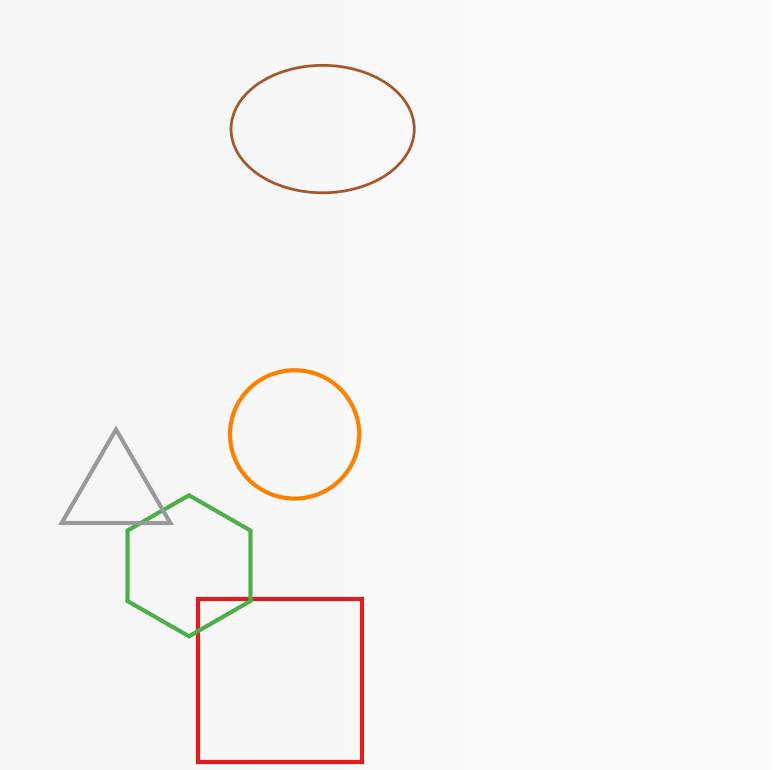[{"shape": "square", "thickness": 1.5, "radius": 0.53, "center": [0.361, 0.116]}, {"shape": "hexagon", "thickness": 1.5, "radius": 0.46, "center": [0.244, 0.265]}, {"shape": "circle", "thickness": 1.5, "radius": 0.42, "center": [0.38, 0.436]}, {"shape": "oval", "thickness": 1, "radius": 0.59, "center": [0.416, 0.832]}, {"shape": "triangle", "thickness": 1.5, "radius": 0.4, "center": [0.15, 0.361]}]